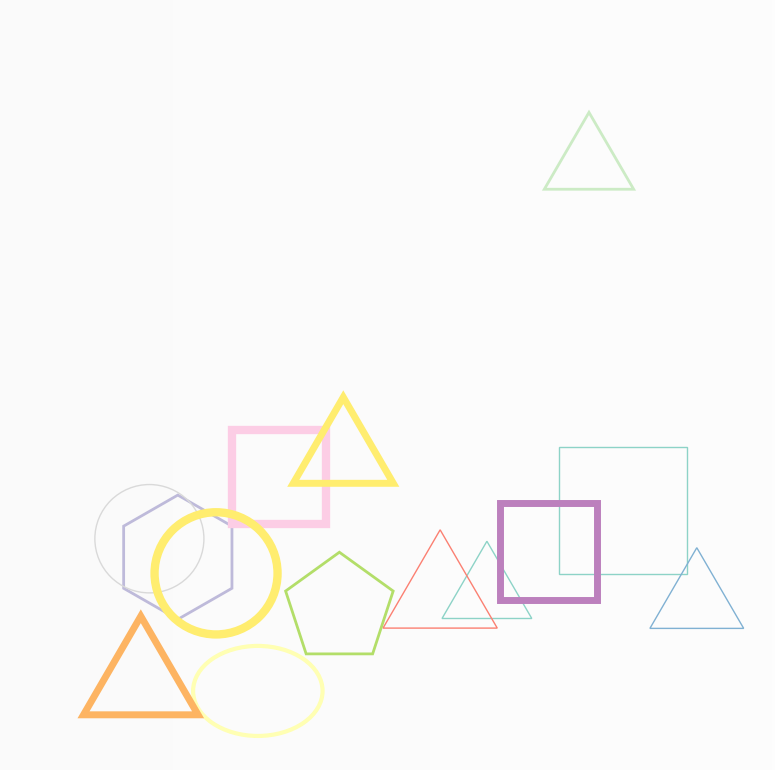[{"shape": "triangle", "thickness": 0.5, "radius": 0.33, "center": [0.628, 0.23]}, {"shape": "square", "thickness": 0.5, "radius": 0.41, "center": [0.804, 0.337]}, {"shape": "oval", "thickness": 1.5, "radius": 0.42, "center": [0.333, 0.103]}, {"shape": "hexagon", "thickness": 1, "radius": 0.4, "center": [0.229, 0.276]}, {"shape": "triangle", "thickness": 0.5, "radius": 0.43, "center": [0.568, 0.227]}, {"shape": "triangle", "thickness": 0.5, "radius": 0.35, "center": [0.899, 0.219]}, {"shape": "triangle", "thickness": 2.5, "radius": 0.43, "center": [0.182, 0.114]}, {"shape": "pentagon", "thickness": 1, "radius": 0.36, "center": [0.438, 0.21]}, {"shape": "square", "thickness": 3, "radius": 0.31, "center": [0.36, 0.38]}, {"shape": "circle", "thickness": 0.5, "radius": 0.35, "center": [0.193, 0.3]}, {"shape": "square", "thickness": 2.5, "radius": 0.32, "center": [0.708, 0.283]}, {"shape": "triangle", "thickness": 1, "radius": 0.33, "center": [0.76, 0.788]}, {"shape": "circle", "thickness": 3, "radius": 0.4, "center": [0.279, 0.255]}, {"shape": "triangle", "thickness": 2.5, "radius": 0.37, "center": [0.443, 0.41]}]